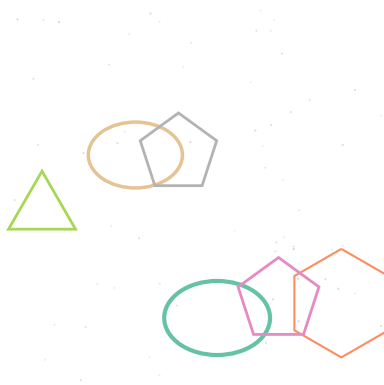[{"shape": "oval", "thickness": 3, "radius": 0.69, "center": [0.564, 0.174]}, {"shape": "hexagon", "thickness": 1.5, "radius": 0.7, "center": [0.887, 0.213]}, {"shape": "pentagon", "thickness": 2, "radius": 0.55, "center": [0.723, 0.221]}, {"shape": "triangle", "thickness": 2, "radius": 0.5, "center": [0.109, 0.455]}, {"shape": "oval", "thickness": 2.5, "radius": 0.61, "center": [0.352, 0.597]}, {"shape": "pentagon", "thickness": 2, "radius": 0.52, "center": [0.464, 0.602]}]